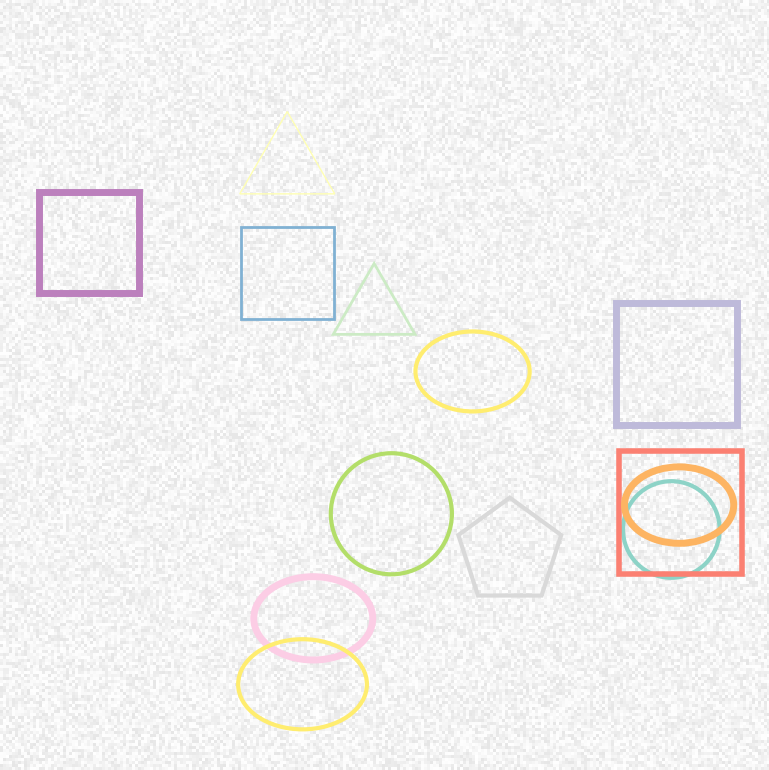[{"shape": "circle", "thickness": 1.5, "radius": 0.31, "center": [0.872, 0.312]}, {"shape": "triangle", "thickness": 0.5, "radius": 0.36, "center": [0.373, 0.784]}, {"shape": "square", "thickness": 2.5, "radius": 0.39, "center": [0.879, 0.527]}, {"shape": "square", "thickness": 2, "radius": 0.4, "center": [0.884, 0.334]}, {"shape": "square", "thickness": 1, "radius": 0.3, "center": [0.373, 0.645]}, {"shape": "oval", "thickness": 2.5, "radius": 0.35, "center": [0.882, 0.344]}, {"shape": "circle", "thickness": 1.5, "radius": 0.39, "center": [0.508, 0.333]}, {"shape": "oval", "thickness": 2.5, "radius": 0.39, "center": [0.407, 0.197]}, {"shape": "pentagon", "thickness": 1.5, "radius": 0.35, "center": [0.662, 0.283]}, {"shape": "square", "thickness": 2.5, "radius": 0.33, "center": [0.116, 0.685]}, {"shape": "triangle", "thickness": 1, "radius": 0.31, "center": [0.486, 0.596]}, {"shape": "oval", "thickness": 1.5, "radius": 0.42, "center": [0.393, 0.111]}, {"shape": "oval", "thickness": 1.5, "radius": 0.37, "center": [0.614, 0.518]}]